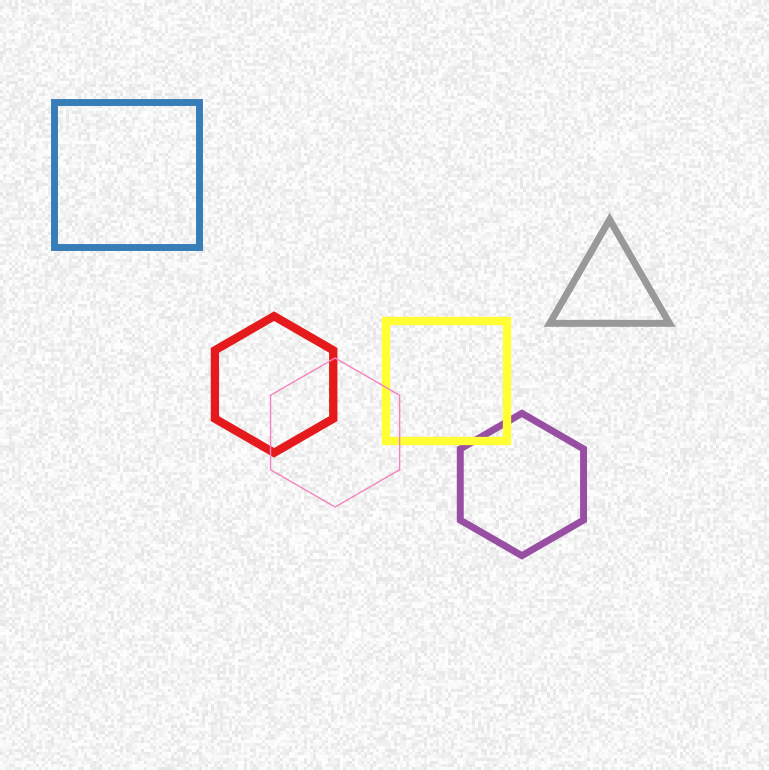[{"shape": "hexagon", "thickness": 3, "radius": 0.44, "center": [0.356, 0.501]}, {"shape": "square", "thickness": 2.5, "radius": 0.47, "center": [0.164, 0.773]}, {"shape": "hexagon", "thickness": 2.5, "radius": 0.46, "center": [0.678, 0.371]}, {"shape": "square", "thickness": 3, "radius": 0.39, "center": [0.58, 0.505]}, {"shape": "hexagon", "thickness": 0.5, "radius": 0.48, "center": [0.435, 0.438]}, {"shape": "triangle", "thickness": 2.5, "radius": 0.45, "center": [0.792, 0.625]}]